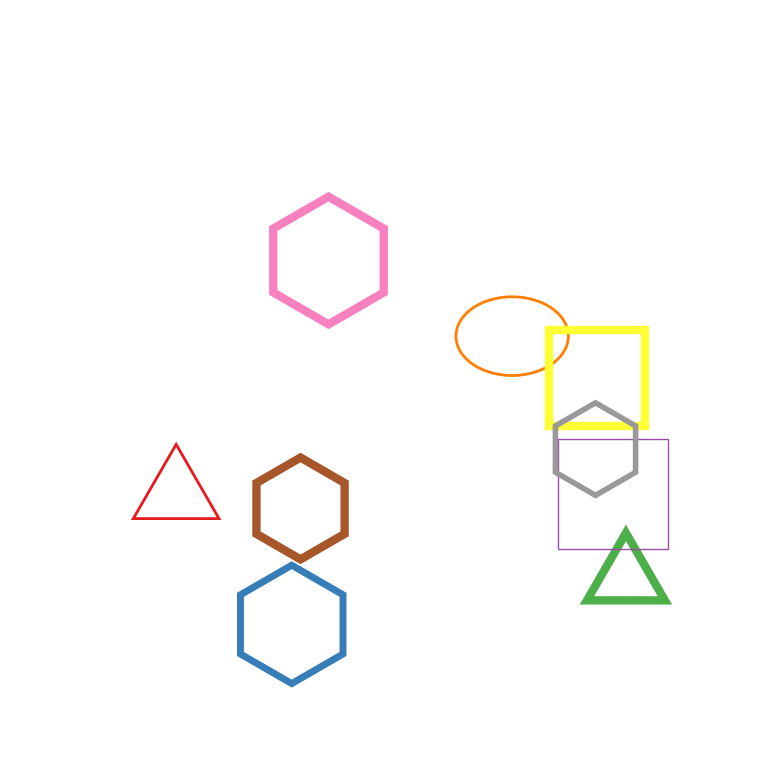[{"shape": "triangle", "thickness": 1, "radius": 0.32, "center": [0.229, 0.359]}, {"shape": "hexagon", "thickness": 2.5, "radius": 0.38, "center": [0.379, 0.189]}, {"shape": "triangle", "thickness": 3, "radius": 0.29, "center": [0.813, 0.249]}, {"shape": "square", "thickness": 0.5, "radius": 0.36, "center": [0.796, 0.359]}, {"shape": "oval", "thickness": 1, "radius": 0.37, "center": [0.665, 0.563]}, {"shape": "square", "thickness": 3, "radius": 0.31, "center": [0.776, 0.51]}, {"shape": "hexagon", "thickness": 3, "radius": 0.33, "center": [0.39, 0.34]}, {"shape": "hexagon", "thickness": 3, "radius": 0.41, "center": [0.427, 0.662]}, {"shape": "hexagon", "thickness": 2, "radius": 0.3, "center": [0.773, 0.417]}]